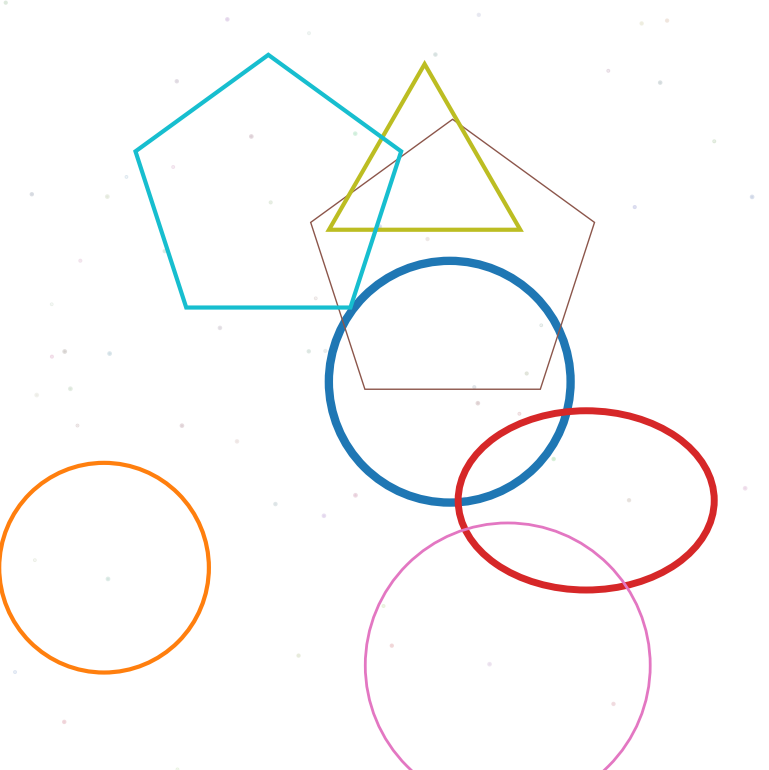[{"shape": "circle", "thickness": 3, "radius": 0.78, "center": [0.584, 0.504]}, {"shape": "circle", "thickness": 1.5, "radius": 0.68, "center": [0.135, 0.263]}, {"shape": "oval", "thickness": 2.5, "radius": 0.83, "center": [0.761, 0.35]}, {"shape": "pentagon", "thickness": 0.5, "radius": 0.97, "center": [0.588, 0.651]}, {"shape": "circle", "thickness": 1, "radius": 0.93, "center": [0.659, 0.136]}, {"shape": "triangle", "thickness": 1.5, "radius": 0.72, "center": [0.551, 0.773]}, {"shape": "pentagon", "thickness": 1.5, "radius": 0.91, "center": [0.348, 0.747]}]